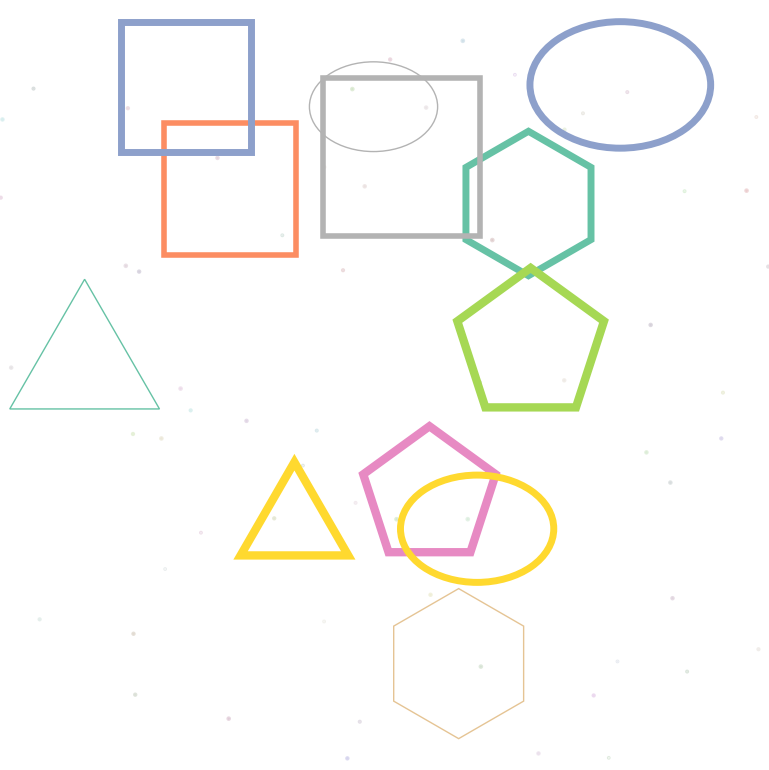[{"shape": "hexagon", "thickness": 2.5, "radius": 0.47, "center": [0.686, 0.736]}, {"shape": "triangle", "thickness": 0.5, "radius": 0.56, "center": [0.11, 0.525]}, {"shape": "square", "thickness": 2, "radius": 0.43, "center": [0.299, 0.755]}, {"shape": "oval", "thickness": 2.5, "radius": 0.59, "center": [0.806, 0.89]}, {"shape": "square", "thickness": 2.5, "radius": 0.42, "center": [0.242, 0.887]}, {"shape": "pentagon", "thickness": 3, "radius": 0.45, "center": [0.558, 0.356]}, {"shape": "pentagon", "thickness": 3, "radius": 0.5, "center": [0.689, 0.552]}, {"shape": "oval", "thickness": 2.5, "radius": 0.5, "center": [0.62, 0.313]}, {"shape": "triangle", "thickness": 3, "radius": 0.4, "center": [0.382, 0.319]}, {"shape": "hexagon", "thickness": 0.5, "radius": 0.49, "center": [0.596, 0.138]}, {"shape": "square", "thickness": 2, "radius": 0.51, "center": [0.521, 0.796]}, {"shape": "oval", "thickness": 0.5, "radius": 0.42, "center": [0.485, 0.861]}]